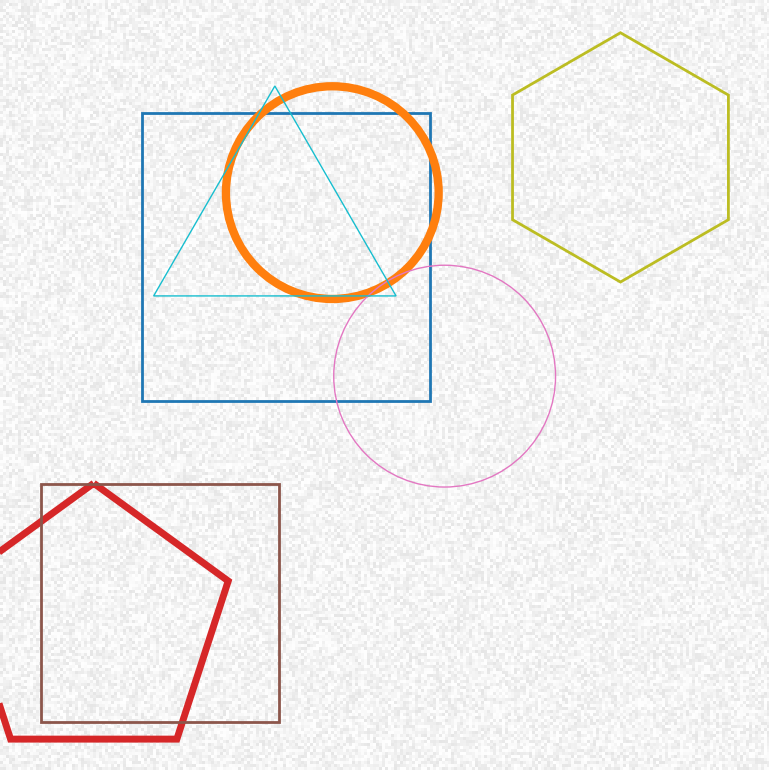[{"shape": "square", "thickness": 1, "radius": 0.93, "center": [0.372, 0.666]}, {"shape": "circle", "thickness": 3, "radius": 0.69, "center": [0.432, 0.75]}, {"shape": "pentagon", "thickness": 2.5, "radius": 0.92, "center": [0.122, 0.189]}, {"shape": "square", "thickness": 1, "radius": 0.77, "center": [0.208, 0.217]}, {"shape": "circle", "thickness": 0.5, "radius": 0.72, "center": [0.577, 0.512]}, {"shape": "hexagon", "thickness": 1, "radius": 0.81, "center": [0.806, 0.796]}, {"shape": "triangle", "thickness": 0.5, "radius": 0.91, "center": [0.357, 0.707]}]